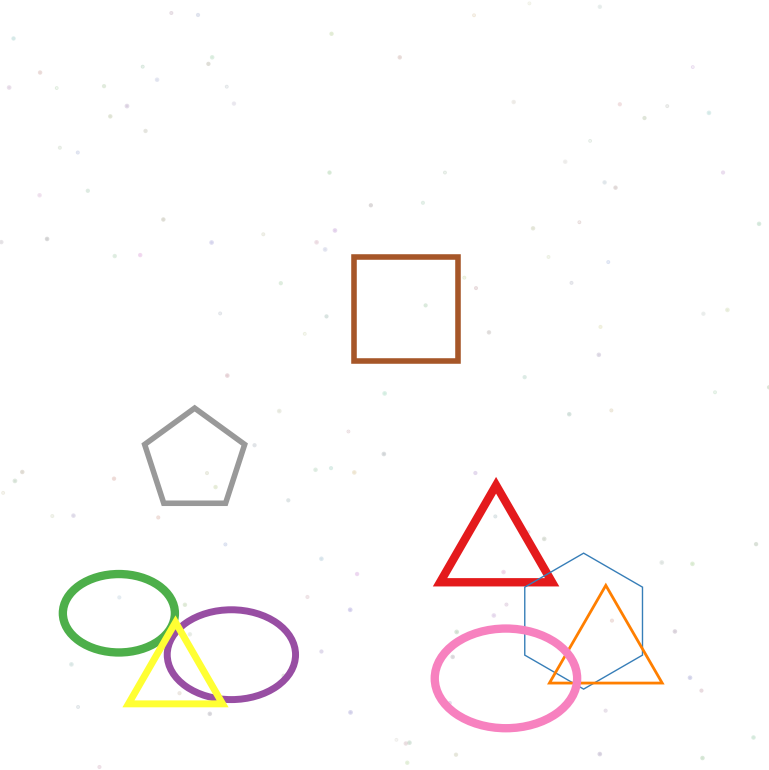[{"shape": "triangle", "thickness": 3, "radius": 0.42, "center": [0.644, 0.286]}, {"shape": "hexagon", "thickness": 0.5, "radius": 0.44, "center": [0.758, 0.193]}, {"shape": "oval", "thickness": 3, "radius": 0.36, "center": [0.154, 0.204]}, {"shape": "oval", "thickness": 2.5, "radius": 0.42, "center": [0.301, 0.15]}, {"shape": "triangle", "thickness": 1, "radius": 0.42, "center": [0.787, 0.155]}, {"shape": "triangle", "thickness": 2.5, "radius": 0.35, "center": [0.228, 0.121]}, {"shape": "square", "thickness": 2, "radius": 0.34, "center": [0.527, 0.599]}, {"shape": "oval", "thickness": 3, "radius": 0.46, "center": [0.657, 0.119]}, {"shape": "pentagon", "thickness": 2, "radius": 0.34, "center": [0.253, 0.402]}]